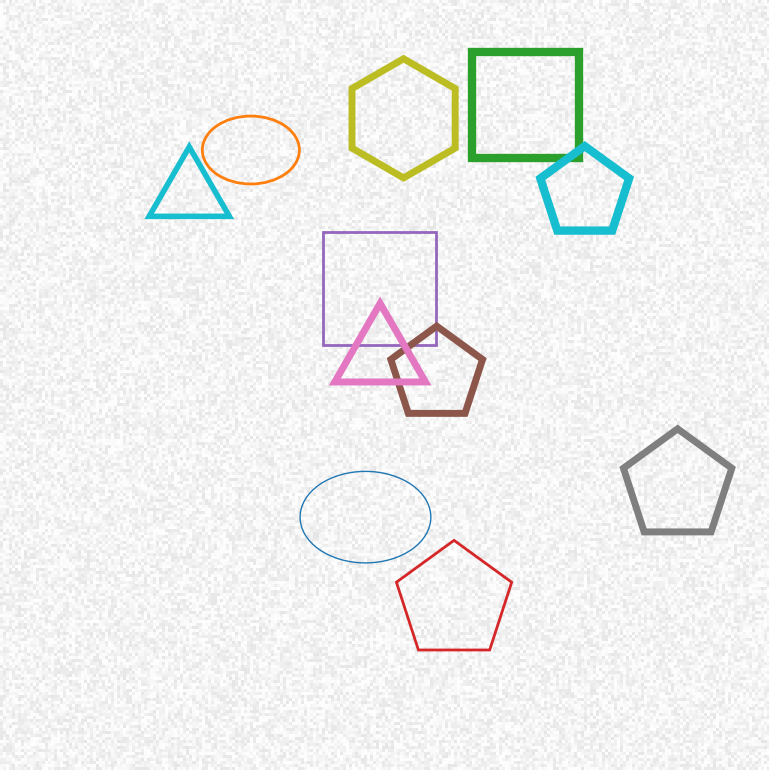[{"shape": "oval", "thickness": 0.5, "radius": 0.42, "center": [0.475, 0.328]}, {"shape": "oval", "thickness": 1, "radius": 0.32, "center": [0.326, 0.805]}, {"shape": "square", "thickness": 3, "radius": 0.35, "center": [0.682, 0.864]}, {"shape": "pentagon", "thickness": 1, "radius": 0.39, "center": [0.59, 0.22]}, {"shape": "square", "thickness": 1, "radius": 0.37, "center": [0.493, 0.626]}, {"shape": "pentagon", "thickness": 2.5, "radius": 0.31, "center": [0.567, 0.514]}, {"shape": "triangle", "thickness": 2.5, "radius": 0.34, "center": [0.494, 0.538]}, {"shape": "pentagon", "thickness": 2.5, "radius": 0.37, "center": [0.88, 0.369]}, {"shape": "hexagon", "thickness": 2.5, "radius": 0.39, "center": [0.524, 0.846]}, {"shape": "pentagon", "thickness": 3, "radius": 0.3, "center": [0.759, 0.75]}, {"shape": "triangle", "thickness": 2, "radius": 0.3, "center": [0.246, 0.749]}]